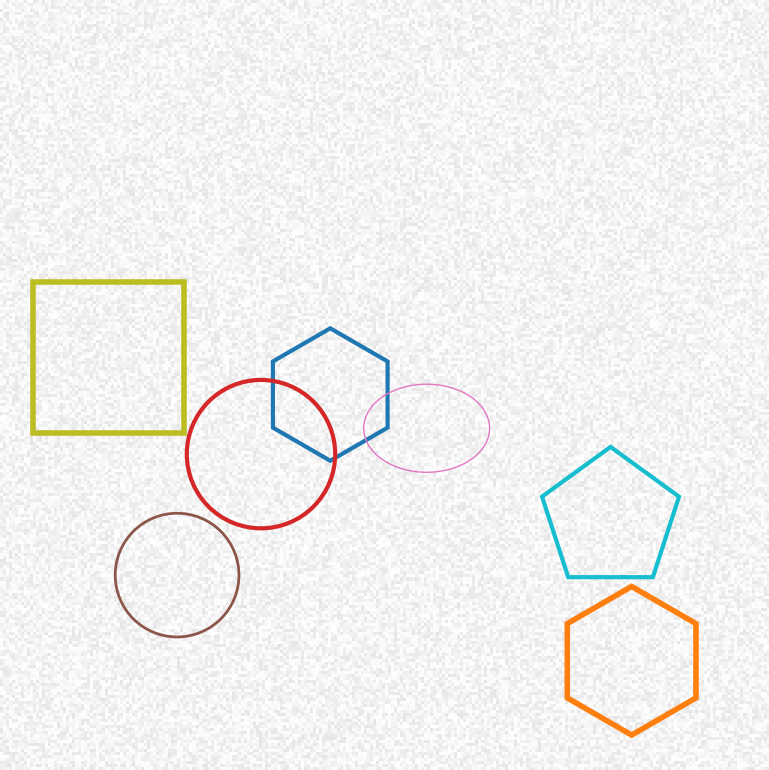[{"shape": "hexagon", "thickness": 1.5, "radius": 0.43, "center": [0.429, 0.488]}, {"shape": "hexagon", "thickness": 2, "radius": 0.48, "center": [0.82, 0.142]}, {"shape": "circle", "thickness": 1.5, "radius": 0.48, "center": [0.339, 0.41]}, {"shape": "circle", "thickness": 1, "radius": 0.4, "center": [0.23, 0.253]}, {"shape": "oval", "thickness": 0.5, "radius": 0.41, "center": [0.554, 0.444]}, {"shape": "square", "thickness": 2, "radius": 0.49, "center": [0.141, 0.536]}, {"shape": "pentagon", "thickness": 1.5, "radius": 0.47, "center": [0.793, 0.326]}]